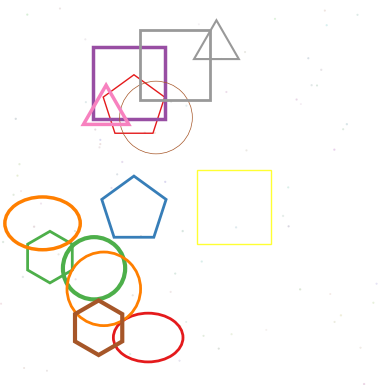[{"shape": "oval", "thickness": 2, "radius": 0.45, "center": [0.385, 0.123]}, {"shape": "pentagon", "thickness": 1, "radius": 0.42, "center": [0.348, 0.722]}, {"shape": "pentagon", "thickness": 2, "radius": 0.44, "center": [0.348, 0.455]}, {"shape": "circle", "thickness": 3, "radius": 0.4, "center": [0.244, 0.303]}, {"shape": "hexagon", "thickness": 2, "radius": 0.34, "center": [0.13, 0.332]}, {"shape": "square", "thickness": 2.5, "radius": 0.46, "center": [0.335, 0.785]}, {"shape": "circle", "thickness": 2, "radius": 0.48, "center": [0.27, 0.25]}, {"shape": "oval", "thickness": 2.5, "radius": 0.49, "center": [0.111, 0.42]}, {"shape": "square", "thickness": 1, "radius": 0.48, "center": [0.608, 0.462]}, {"shape": "hexagon", "thickness": 3, "radius": 0.35, "center": [0.256, 0.149]}, {"shape": "circle", "thickness": 0.5, "radius": 0.47, "center": [0.405, 0.695]}, {"shape": "triangle", "thickness": 2.5, "radius": 0.34, "center": [0.276, 0.711]}, {"shape": "triangle", "thickness": 1.5, "radius": 0.34, "center": [0.562, 0.88]}, {"shape": "square", "thickness": 2, "radius": 0.45, "center": [0.454, 0.83]}]